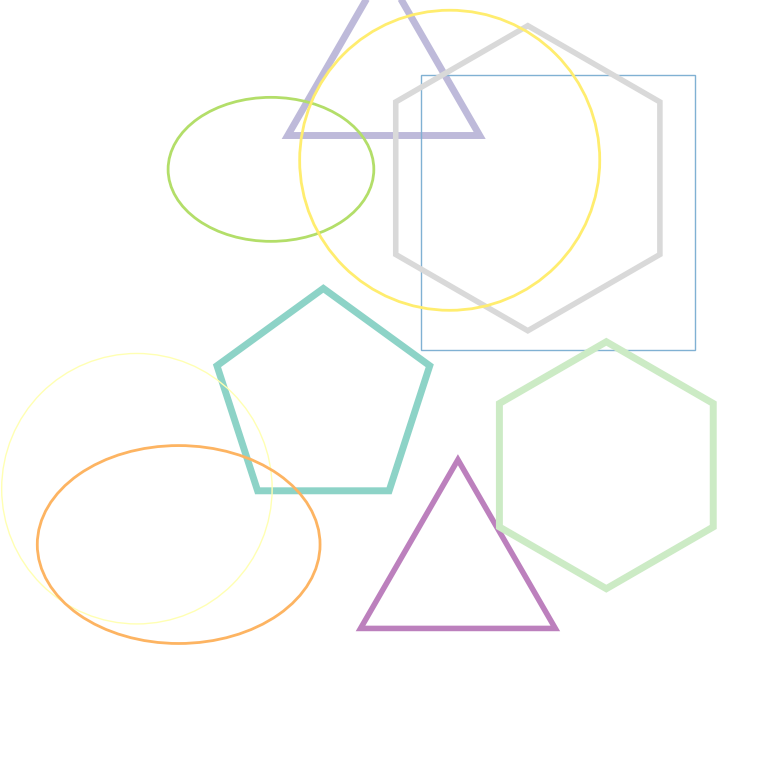[{"shape": "pentagon", "thickness": 2.5, "radius": 0.73, "center": [0.42, 0.48]}, {"shape": "circle", "thickness": 0.5, "radius": 0.88, "center": [0.178, 0.365]}, {"shape": "triangle", "thickness": 2.5, "radius": 0.72, "center": [0.498, 0.896]}, {"shape": "square", "thickness": 0.5, "radius": 0.89, "center": [0.725, 0.724]}, {"shape": "oval", "thickness": 1, "radius": 0.92, "center": [0.232, 0.293]}, {"shape": "oval", "thickness": 1, "radius": 0.67, "center": [0.352, 0.78]}, {"shape": "hexagon", "thickness": 2, "radius": 0.99, "center": [0.685, 0.769]}, {"shape": "triangle", "thickness": 2, "radius": 0.73, "center": [0.595, 0.257]}, {"shape": "hexagon", "thickness": 2.5, "radius": 0.8, "center": [0.787, 0.396]}, {"shape": "circle", "thickness": 1, "radius": 0.97, "center": [0.584, 0.792]}]